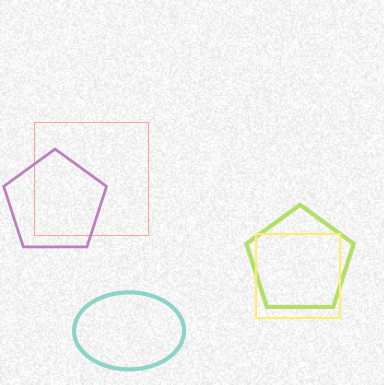[{"shape": "oval", "thickness": 3, "radius": 0.71, "center": [0.335, 0.141]}, {"shape": "square", "thickness": 0.5, "radius": 0.73, "center": [0.236, 0.537]}, {"shape": "pentagon", "thickness": 3, "radius": 0.73, "center": [0.779, 0.321]}, {"shape": "pentagon", "thickness": 2, "radius": 0.7, "center": [0.143, 0.472]}, {"shape": "square", "thickness": 1.5, "radius": 0.54, "center": [0.774, 0.283]}]